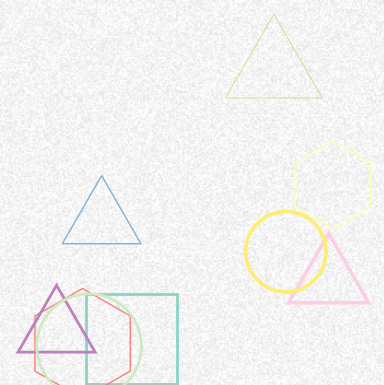[{"shape": "square", "thickness": 2, "radius": 0.59, "center": [0.342, 0.12]}, {"shape": "hexagon", "thickness": 1, "radius": 0.57, "center": [0.864, 0.52]}, {"shape": "hexagon", "thickness": 1, "radius": 0.72, "center": [0.215, 0.108]}, {"shape": "triangle", "thickness": 1, "radius": 0.59, "center": [0.264, 0.426]}, {"shape": "triangle", "thickness": 0.5, "radius": 0.73, "center": [0.711, 0.818]}, {"shape": "triangle", "thickness": 2.5, "radius": 0.6, "center": [0.854, 0.274]}, {"shape": "triangle", "thickness": 2, "radius": 0.58, "center": [0.147, 0.143]}, {"shape": "circle", "thickness": 2, "radius": 0.68, "center": [0.231, 0.101]}, {"shape": "circle", "thickness": 2.5, "radius": 0.52, "center": [0.743, 0.346]}]